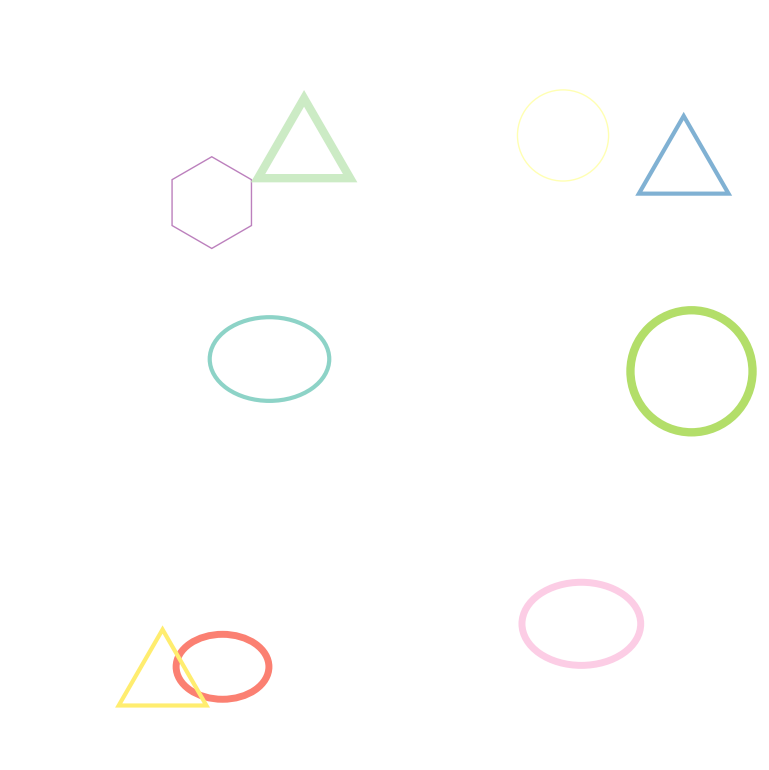[{"shape": "oval", "thickness": 1.5, "radius": 0.39, "center": [0.35, 0.534]}, {"shape": "circle", "thickness": 0.5, "radius": 0.3, "center": [0.731, 0.824]}, {"shape": "oval", "thickness": 2.5, "radius": 0.3, "center": [0.289, 0.134]}, {"shape": "triangle", "thickness": 1.5, "radius": 0.34, "center": [0.888, 0.782]}, {"shape": "circle", "thickness": 3, "radius": 0.4, "center": [0.898, 0.518]}, {"shape": "oval", "thickness": 2.5, "radius": 0.39, "center": [0.755, 0.19]}, {"shape": "hexagon", "thickness": 0.5, "radius": 0.3, "center": [0.275, 0.737]}, {"shape": "triangle", "thickness": 3, "radius": 0.35, "center": [0.395, 0.803]}, {"shape": "triangle", "thickness": 1.5, "radius": 0.33, "center": [0.211, 0.117]}]